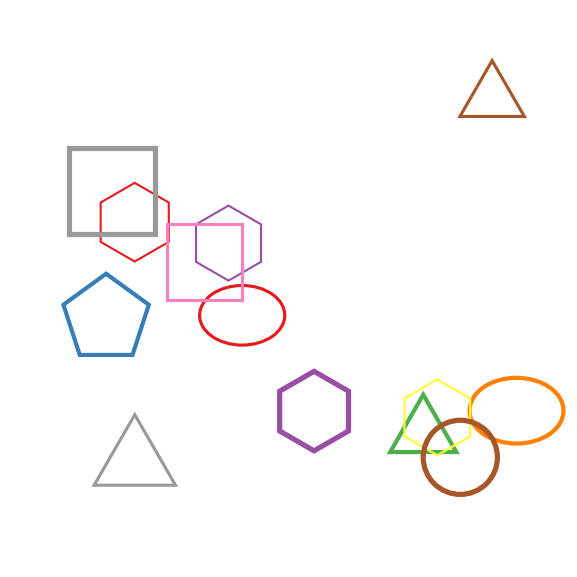[{"shape": "hexagon", "thickness": 1, "radius": 0.34, "center": [0.233, 0.614]}, {"shape": "oval", "thickness": 1.5, "radius": 0.37, "center": [0.419, 0.453]}, {"shape": "pentagon", "thickness": 2, "radius": 0.39, "center": [0.184, 0.447]}, {"shape": "triangle", "thickness": 2, "radius": 0.33, "center": [0.733, 0.249]}, {"shape": "hexagon", "thickness": 1, "radius": 0.32, "center": [0.396, 0.578]}, {"shape": "hexagon", "thickness": 2.5, "radius": 0.34, "center": [0.544, 0.287]}, {"shape": "oval", "thickness": 2, "radius": 0.41, "center": [0.894, 0.288]}, {"shape": "hexagon", "thickness": 1, "radius": 0.33, "center": [0.757, 0.276]}, {"shape": "circle", "thickness": 2.5, "radius": 0.32, "center": [0.797, 0.207]}, {"shape": "triangle", "thickness": 1.5, "radius": 0.32, "center": [0.852, 0.83]}, {"shape": "square", "thickness": 1.5, "radius": 0.33, "center": [0.354, 0.546]}, {"shape": "triangle", "thickness": 1.5, "radius": 0.41, "center": [0.233, 0.2]}, {"shape": "square", "thickness": 2.5, "radius": 0.37, "center": [0.193, 0.668]}]